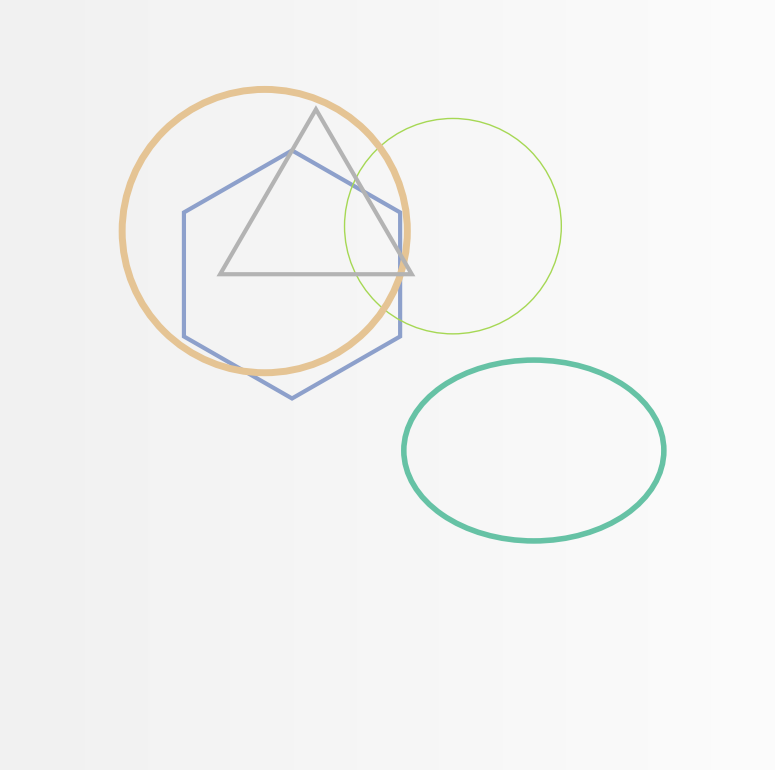[{"shape": "oval", "thickness": 2, "radius": 0.84, "center": [0.689, 0.415]}, {"shape": "hexagon", "thickness": 1.5, "radius": 0.81, "center": [0.377, 0.644]}, {"shape": "circle", "thickness": 0.5, "radius": 0.7, "center": [0.584, 0.706]}, {"shape": "circle", "thickness": 2.5, "radius": 0.92, "center": [0.342, 0.7]}, {"shape": "triangle", "thickness": 1.5, "radius": 0.71, "center": [0.408, 0.715]}]